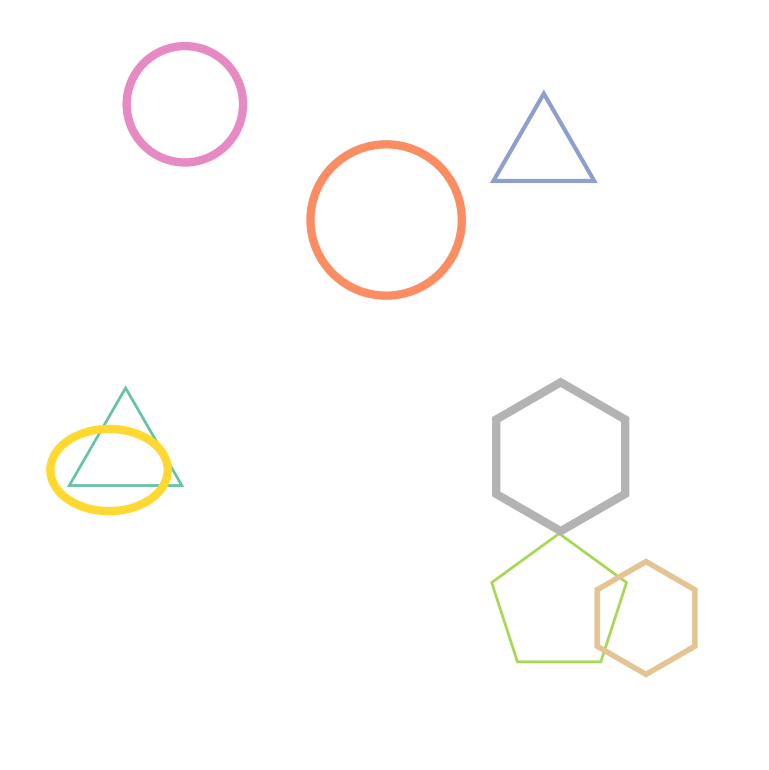[{"shape": "triangle", "thickness": 1, "radius": 0.42, "center": [0.163, 0.412]}, {"shape": "circle", "thickness": 3, "radius": 0.49, "center": [0.502, 0.714]}, {"shape": "triangle", "thickness": 1.5, "radius": 0.38, "center": [0.706, 0.803]}, {"shape": "circle", "thickness": 3, "radius": 0.38, "center": [0.24, 0.865]}, {"shape": "pentagon", "thickness": 1, "radius": 0.46, "center": [0.726, 0.215]}, {"shape": "oval", "thickness": 3, "radius": 0.38, "center": [0.142, 0.39]}, {"shape": "hexagon", "thickness": 2, "radius": 0.37, "center": [0.839, 0.197]}, {"shape": "hexagon", "thickness": 3, "radius": 0.48, "center": [0.728, 0.407]}]